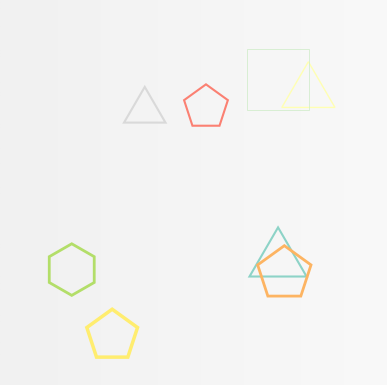[{"shape": "triangle", "thickness": 1.5, "radius": 0.43, "center": [0.718, 0.324]}, {"shape": "triangle", "thickness": 1, "radius": 0.4, "center": [0.796, 0.761]}, {"shape": "pentagon", "thickness": 1.5, "radius": 0.3, "center": [0.532, 0.722]}, {"shape": "pentagon", "thickness": 2, "radius": 0.36, "center": [0.734, 0.289]}, {"shape": "hexagon", "thickness": 2, "radius": 0.33, "center": [0.185, 0.3]}, {"shape": "triangle", "thickness": 1.5, "radius": 0.31, "center": [0.374, 0.712]}, {"shape": "square", "thickness": 0.5, "radius": 0.4, "center": [0.718, 0.793]}, {"shape": "pentagon", "thickness": 2.5, "radius": 0.34, "center": [0.289, 0.128]}]